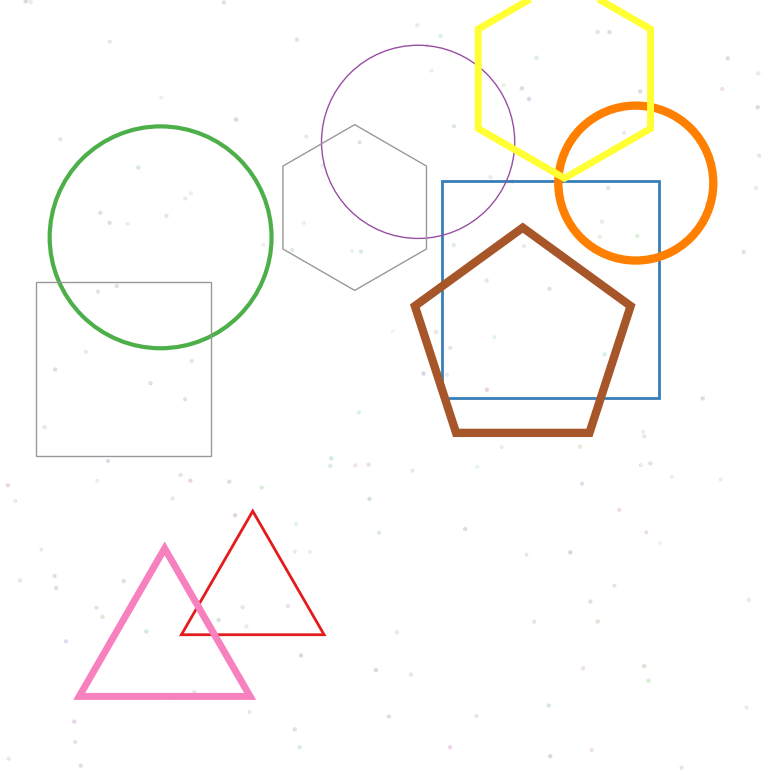[{"shape": "triangle", "thickness": 1, "radius": 0.54, "center": [0.328, 0.229]}, {"shape": "square", "thickness": 1, "radius": 0.7, "center": [0.715, 0.624]}, {"shape": "circle", "thickness": 1.5, "radius": 0.72, "center": [0.209, 0.692]}, {"shape": "circle", "thickness": 0.5, "radius": 0.63, "center": [0.543, 0.816]}, {"shape": "circle", "thickness": 3, "radius": 0.5, "center": [0.826, 0.762]}, {"shape": "hexagon", "thickness": 2.5, "radius": 0.65, "center": [0.733, 0.898]}, {"shape": "pentagon", "thickness": 3, "radius": 0.74, "center": [0.679, 0.557]}, {"shape": "triangle", "thickness": 2.5, "radius": 0.64, "center": [0.214, 0.16]}, {"shape": "hexagon", "thickness": 0.5, "radius": 0.54, "center": [0.461, 0.73]}, {"shape": "square", "thickness": 0.5, "radius": 0.57, "center": [0.16, 0.521]}]